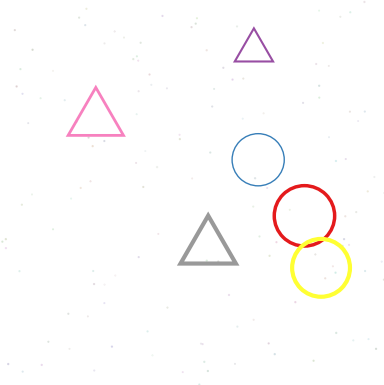[{"shape": "circle", "thickness": 2.5, "radius": 0.39, "center": [0.791, 0.439]}, {"shape": "circle", "thickness": 1, "radius": 0.34, "center": [0.671, 0.585]}, {"shape": "triangle", "thickness": 1.5, "radius": 0.29, "center": [0.659, 0.869]}, {"shape": "circle", "thickness": 3, "radius": 0.38, "center": [0.834, 0.304]}, {"shape": "triangle", "thickness": 2, "radius": 0.41, "center": [0.249, 0.69]}, {"shape": "triangle", "thickness": 3, "radius": 0.41, "center": [0.541, 0.357]}]